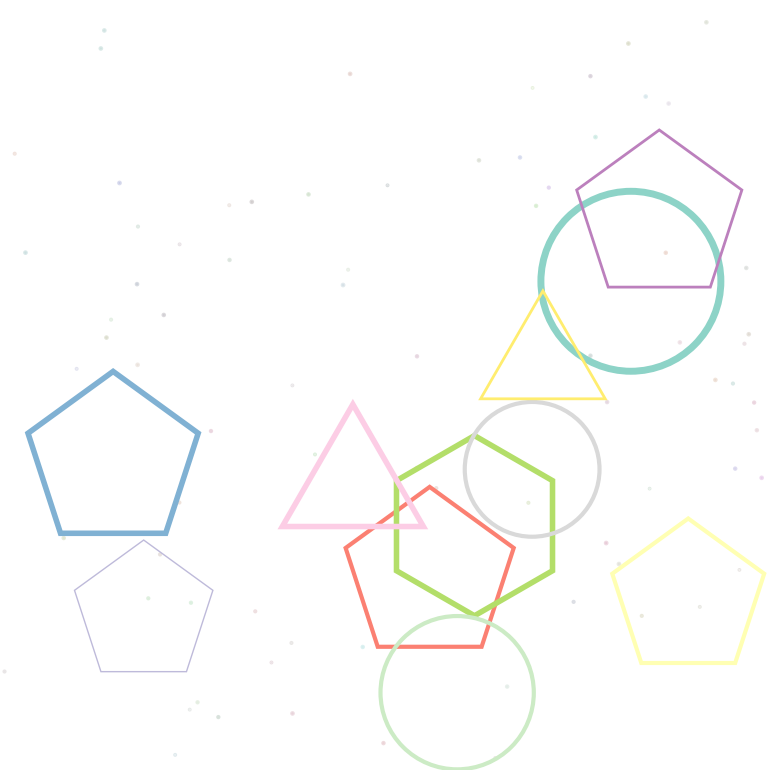[{"shape": "circle", "thickness": 2.5, "radius": 0.58, "center": [0.819, 0.635]}, {"shape": "pentagon", "thickness": 1.5, "radius": 0.52, "center": [0.894, 0.223]}, {"shape": "pentagon", "thickness": 0.5, "radius": 0.47, "center": [0.187, 0.204]}, {"shape": "pentagon", "thickness": 1.5, "radius": 0.57, "center": [0.558, 0.253]}, {"shape": "pentagon", "thickness": 2, "radius": 0.58, "center": [0.147, 0.401]}, {"shape": "hexagon", "thickness": 2, "radius": 0.58, "center": [0.616, 0.317]}, {"shape": "triangle", "thickness": 2, "radius": 0.53, "center": [0.458, 0.369]}, {"shape": "circle", "thickness": 1.5, "radius": 0.44, "center": [0.691, 0.39]}, {"shape": "pentagon", "thickness": 1, "radius": 0.56, "center": [0.856, 0.718]}, {"shape": "circle", "thickness": 1.5, "radius": 0.5, "center": [0.594, 0.1]}, {"shape": "triangle", "thickness": 1, "radius": 0.47, "center": [0.705, 0.529]}]